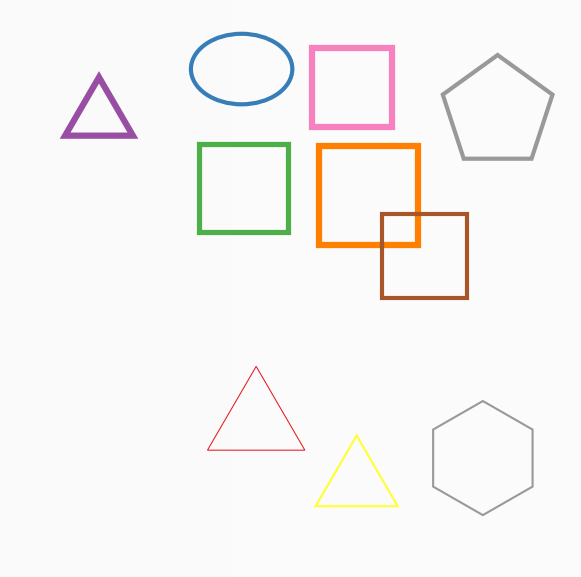[{"shape": "triangle", "thickness": 0.5, "radius": 0.48, "center": [0.441, 0.268]}, {"shape": "oval", "thickness": 2, "radius": 0.44, "center": [0.416, 0.88]}, {"shape": "square", "thickness": 2.5, "radius": 0.38, "center": [0.418, 0.674]}, {"shape": "triangle", "thickness": 3, "radius": 0.34, "center": [0.17, 0.798]}, {"shape": "square", "thickness": 3, "radius": 0.43, "center": [0.634, 0.66]}, {"shape": "triangle", "thickness": 1, "radius": 0.41, "center": [0.614, 0.163]}, {"shape": "square", "thickness": 2, "radius": 0.36, "center": [0.73, 0.556]}, {"shape": "square", "thickness": 3, "radius": 0.34, "center": [0.606, 0.847]}, {"shape": "hexagon", "thickness": 1, "radius": 0.49, "center": [0.831, 0.206]}, {"shape": "pentagon", "thickness": 2, "radius": 0.5, "center": [0.856, 0.805]}]